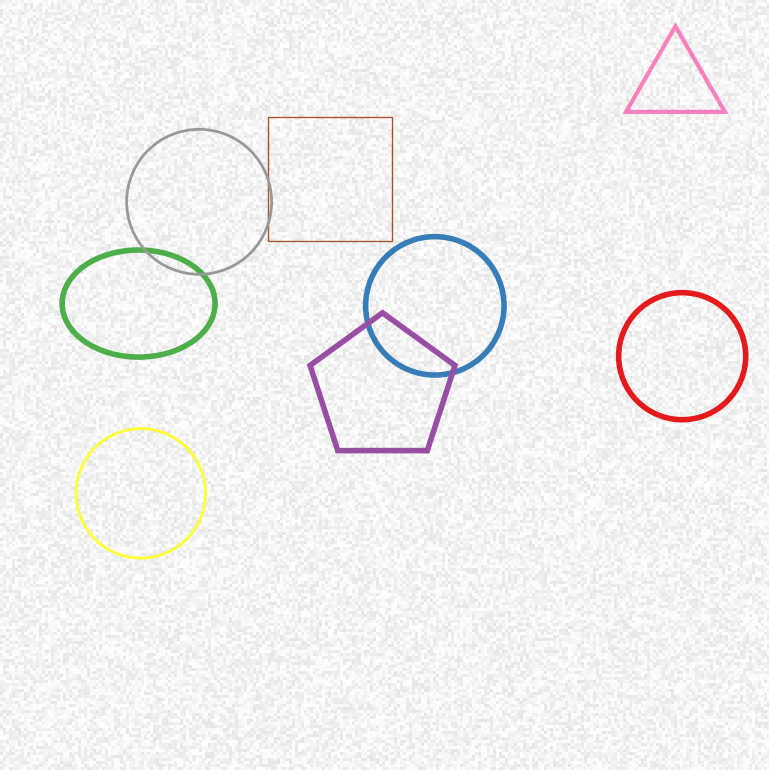[{"shape": "circle", "thickness": 2, "radius": 0.41, "center": [0.886, 0.537]}, {"shape": "circle", "thickness": 2, "radius": 0.45, "center": [0.565, 0.603]}, {"shape": "oval", "thickness": 2, "radius": 0.5, "center": [0.18, 0.606]}, {"shape": "pentagon", "thickness": 2, "radius": 0.49, "center": [0.497, 0.495]}, {"shape": "circle", "thickness": 1, "radius": 0.42, "center": [0.183, 0.359]}, {"shape": "square", "thickness": 0.5, "radius": 0.4, "center": [0.428, 0.768]}, {"shape": "triangle", "thickness": 1.5, "radius": 0.37, "center": [0.877, 0.892]}, {"shape": "circle", "thickness": 1, "radius": 0.47, "center": [0.259, 0.738]}]